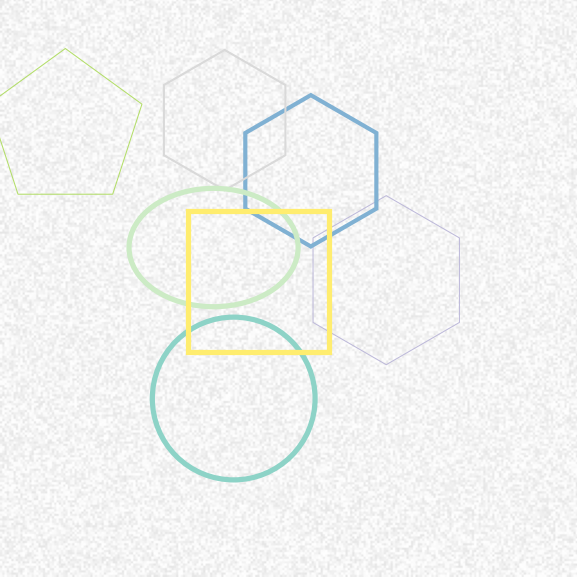[{"shape": "circle", "thickness": 2.5, "radius": 0.7, "center": [0.405, 0.309]}, {"shape": "hexagon", "thickness": 0.5, "radius": 0.73, "center": [0.669, 0.514]}, {"shape": "hexagon", "thickness": 2, "radius": 0.66, "center": [0.538, 0.703]}, {"shape": "pentagon", "thickness": 0.5, "radius": 0.7, "center": [0.113, 0.776]}, {"shape": "hexagon", "thickness": 1, "radius": 0.61, "center": [0.389, 0.791]}, {"shape": "oval", "thickness": 2.5, "radius": 0.73, "center": [0.37, 0.571]}, {"shape": "square", "thickness": 2.5, "radius": 0.61, "center": [0.448, 0.512]}]